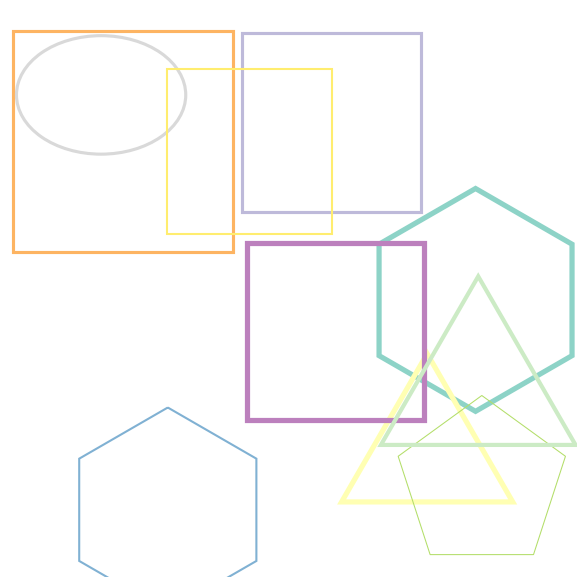[{"shape": "hexagon", "thickness": 2.5, "radius": 0.96, "center": [0.823, 0.48]}, {"shape": "triangle", "thickness": 2.5, "radius": 0.86, "center": [0.74, 0.216]}, {"shape": "square", "thickness": 1.5, "radius": 0.78, "center": [0.574, 0.787]}, {"shape": "hexagon", "thickness": 1, "radius": 0.89, "center": [0.291, 0.116]}, {"shape": "square", "thickness": 1.5, "radius": 0.96, "center": [0.213, 0.754]}, {"shape": "pentagon", "thickness": 0.5, "radius": 0.76, "center": [0.834, 0.162]}, {"shape": "oval", "thickness": 1.5, "radius": 0.73, "center": [0.175, 0.835]}, {"shape": "square", "thickness": 2.5, "radius": 0.77, "center": [0.58, 0.425]}, {"shape": "triangle", "thickness": 2, "radius": 0.97, "center": [0.828, 0.326]}, {"shape": "square", "thickness": 1, "radius": 0.72, "center": [0.432, 0.737]}]